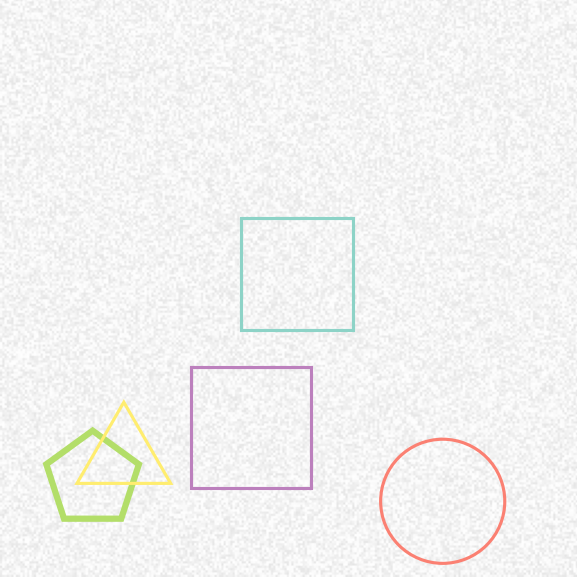[{"shape": "square", "thickness": 1.5, "radius": 0.48, "center": [0.514, 0.524]}, {"shape": "circle", "thickness": 1.5, "radius": 0.54, "center": [0.767, 0.131]}, {"shape": "pentagon", "thickness": 3, "radius": 0.42, "center": [0.16, 0.169]}, {"shape": "square", "thickness": 1.5, "radius": 0.52, "center": [0.435, 0.259]}, {"shape": "triangle", "thickness": 1.5, "radius": 0.47, "center": [0.214, 0.209]}]